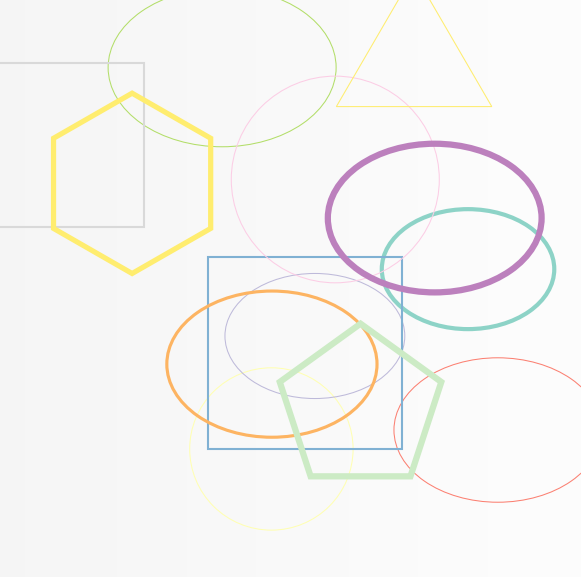[{"shape": "oval", "thickness": 2, "radius": 0.74, "center": [0.805, 0.533]}, {"shape": "circle", "thickness": 0.5, "radius": 0.7, "center": [0.467, 0.222]}, {"shape": "oval", "thickness": 0.5, "radius": 0.77, "center": [0.542, 0.417]}, {"shape": "oval", "thickness": 0.5, "radius": 0.89, "center": [0.856, 0.255]}, {"shape": "square", "thickness": 1, "radius": 0.83, "center": [0.524, 0.388]}, {"shape": "oval", "thickness": 1.5, "radius": 0.9, "center": [0.468, 0.369]}, {"shape": "oval", "thickness": 0.5, "radius": 0.98, "center": [0.382, 0.882]}, {"shape": "circle", "thickness": 0.5, "radius": 0.89, "center": [0.577, 0.688]}, {"shape": "square", "thickness": 1, "radius": 0.71, "center": [0.106, 0.748]}, {"shape": "oval", "thickness": 3, "radius": 0.92, "center": [0.748, 0.622]}, {"shape": "pentagon", "thickness": 3, "radius": 0.73, "center": [0.62, 0.293]}, {"shape": "hexagon", "thickness": 2.5, "radius": 0.78, "center": [0.227, 0.682]}, {"shape": "triangle", "thickness": 0.5, "radius": 0.77, "center": [0.712, 0.892]}]